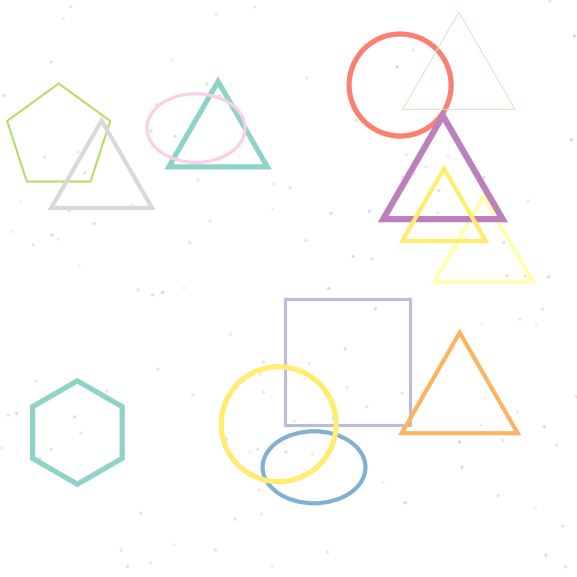[{"shape": "hexagon", "thickness": 2.5, "radius": 0.45, "center": [0.134, 0.25]}, {"shape": "triangle", "thickness": 2.5, "radius": 0.49, "center": [0.378, 0.759]}, {"shape": "triangle", "thickness": 2, "radius": 0.49, "center": [0.837, 0.561]}, {"shape": "square", "thickness": 1.5, "radius": 0.54, "center": [0.602, 0.372]}, {"shape": "circle", "thickness": 2.5, "radius": 0.44, "center": [0.693, 0.852]}, {"shape": "oval", "thickness": 2, "radius": 0.45, "center": [0.544, 0.19]}, {"shape": "triangle", "thickness": 2, "radius": 0.58, "center": [0.796, 0.307]}, {"shape": "pentagon", "thickness": 1, "radius": 0.47, "center": [0.102, 0.761]}, {"shape": "oval", "thickness": 1.5, "radius": 0.42, "center": [0.339, 0.777]}, {"shape": "triangle", "thickness": 2, "radius": 0.5, "center": [0.176, 0.689]}, {"shape": "triangle", "thickness": 3, "radius": 0.6, "center": [0.767, 0.679]}, {"shape": "triangle", "thickness": 0.5, "radius": 0.56, "center": [0.795, 0.866]}, {"shape": "triangle", "thickness": 2, "radius": 0.42, "center": [0.769, 0.624]}, {"shape": "circle", "thickness": 2.5, "radius": 0.5, "center": [0.482, 0.265]}]